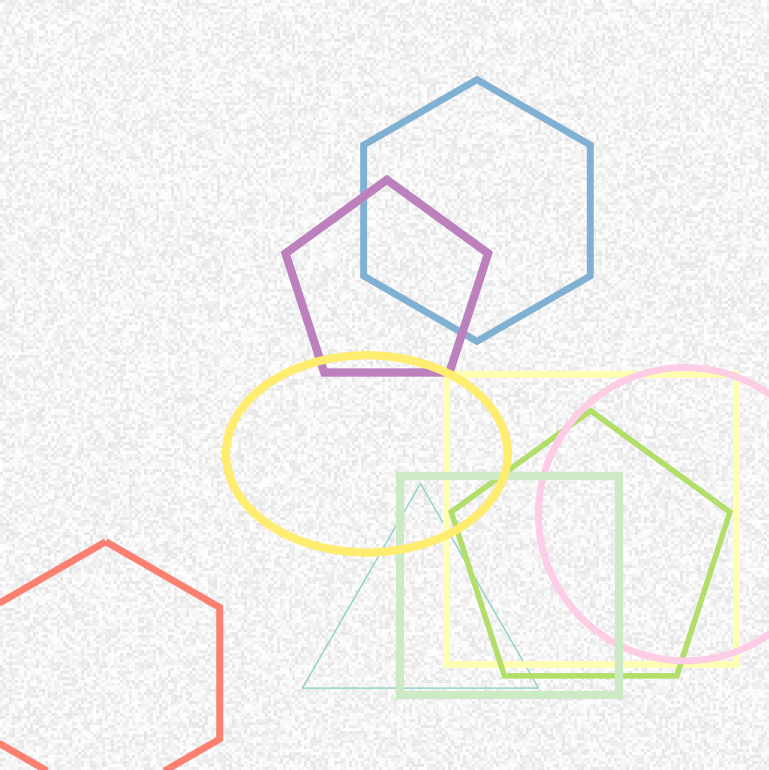[{"shape": "triangle", "thickness": 0.5, "radius": 0.89, "center": [0.546, 0.195]}, {"shape": "square", "thickness": 2.5, "radius": 0.94, "center": [0.767, 0.326]}, {"shape": "hexagon", "thickness": 2.5, "radius": 0.85, "center": [0.137, 0.126]}, {"shape": "hexagon", "thickness": 2.5, "radius": 0.85, "center": [0.619, 0.727]}, {"shape": "pentagon", "thickness": 2, "radius": 0.95, "center": [0.767, 0.276]}, {"shape": "circle", "thickness": 2.5, "radius": 0.95, "center": [0.89, 0.332]}, {"shape": "pentagon", "thickness": 3, "radius": 0.69, "center": [0.502, 0.628]}, {"shape": "square", "thickness": 3, "radius": 0.71, "center": [0.662, 0.239]}, {"shape": "oval", "thickness": 3, "radius": 0.91, "center": [0.476, 0.411]}]